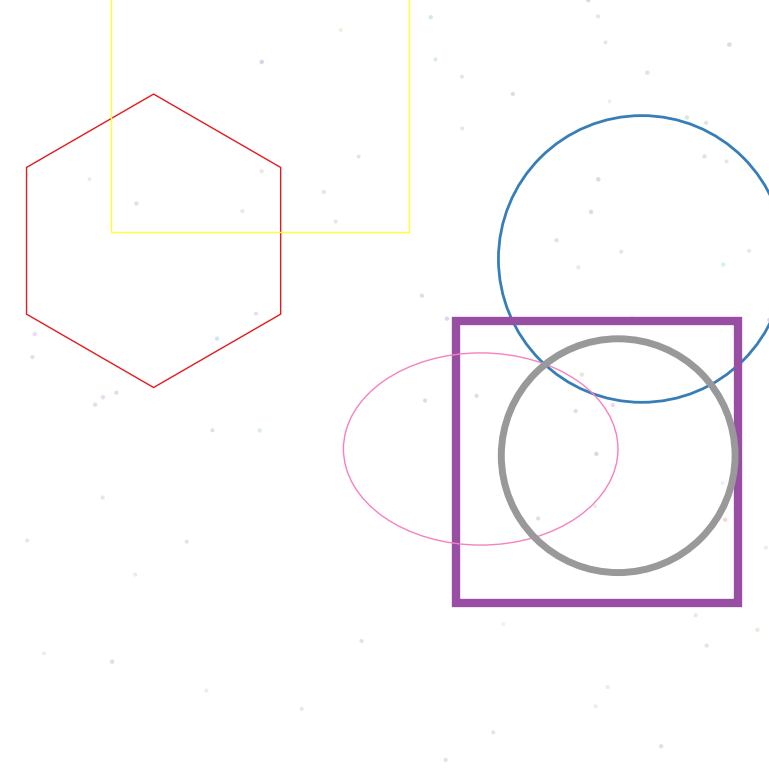[{"shape": "hexagon", "thickness": 0.5, "radius": 0.95, "center": [0.199, 0.687]}, {"shape": "circle", "thickness": 1, "radius": 0.93, "center": [0.834, 0.664]}, {"shape": "square", "thickness": 3, "radius": 0.91, "center": [0.775, 0.4]}, {"shape": "square", "thickness": 0.5, "radius": 0.97, "center": [0.337, 0.893]}, {"shape": "oval", "thickness": 0.5, "radius": 0.89, "center": [0.624, 0.417]}, {"shape": "circle", "thickness": 2.5, "radius": 0.76, "center": [0.803, 0.408]}]